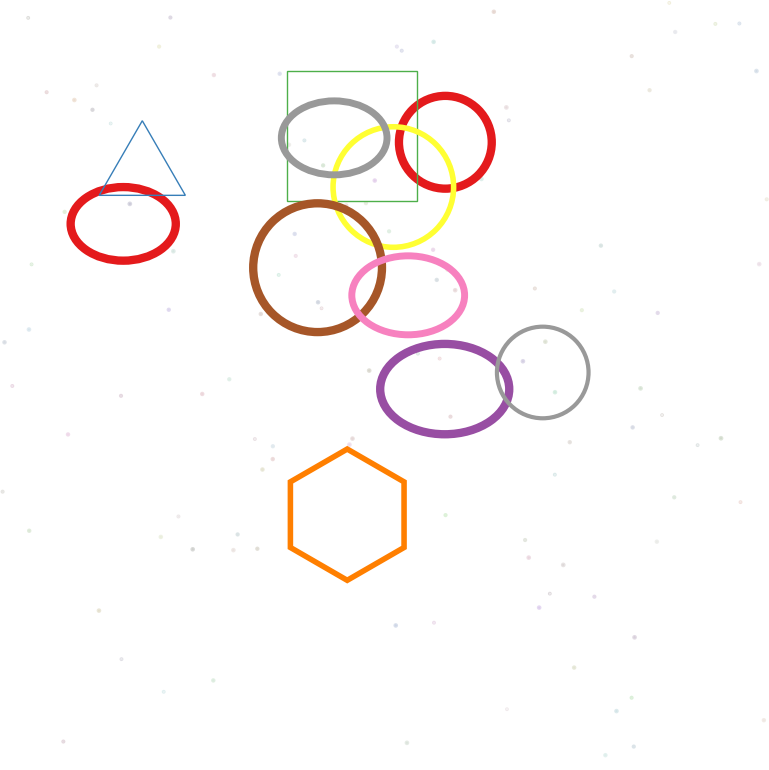[{"shape": "circle", "thickness": 3, "radius": 0.3, "center": [0.578, 0.815]}, {"shape": "oval", "thickness": 3, "radius": 0.34, "center": [0.16, 0.709]}, {"shape": "triangle", "thickness": 0.5, "radius": 0.32, "center": [0.185, 0.779]}, {"shape": "square", "thickness": 0.5, "radius": 0.42, "center": [0.457, 0.823]}, {"shape": "oval", "thickness": 3, "radius": 0.42, "center": [0.578, 0.495]}, {"shape": "hexagon", "thickness": 2, "radius": 0.43, "center": [0.451, 0.332]}, {"shape": "circle", "thickness": 2, "radius": 0.39, "center": [0.511, 0.757]}, {"shape": "circle", "thickness": 3, "radius": 0.42, "center": [0.412, 0.652]}, {"shape": "oval", "thickness": 2.5, "radius": 0.37, "center": [0.53, 0.616]}, {"shape": "oval", "thickness": 2.5, "radius": 0.34, "center": [0.434, 0.821]}, {"shape": "circle", "thickness": 1.5, "radius": 0.3, "center": [0.705, 0.516]}]